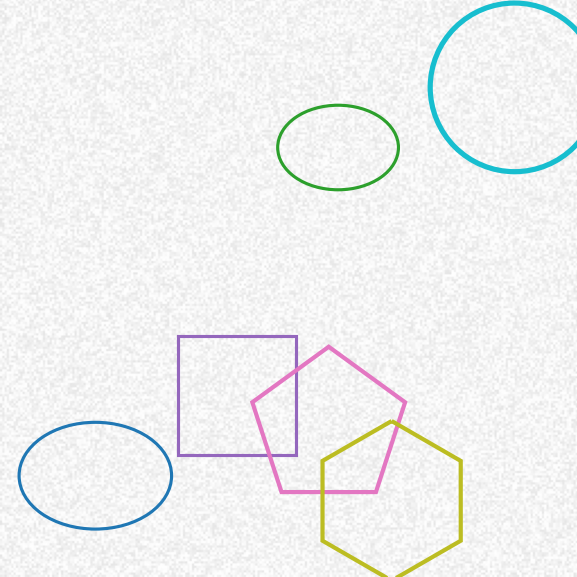[{"shape": "oval", "thickness": 1.5, "radius": 0.66, "center": [0.165, 0.175]}, {"shape": "oval", "thickness": 1.5, "radius": 0.52, "center": [0.585, 0.744]}, {"shape": "square", "thickness": 1.5, "radius": 0.51, "center": [0.41, 0.315]}, {"shape": "pentagon", "thickness": 2, "radius": 0.7, "center": [0.569, 0.26]}, {"shape": "hexagon", "thickness": 2, "radius": 0.69, "center": [0.678, 0.132]}, {"shape": "circle", "thickness": 2.5, "radius": 0.73, "center": [0.891, 0.848]}]